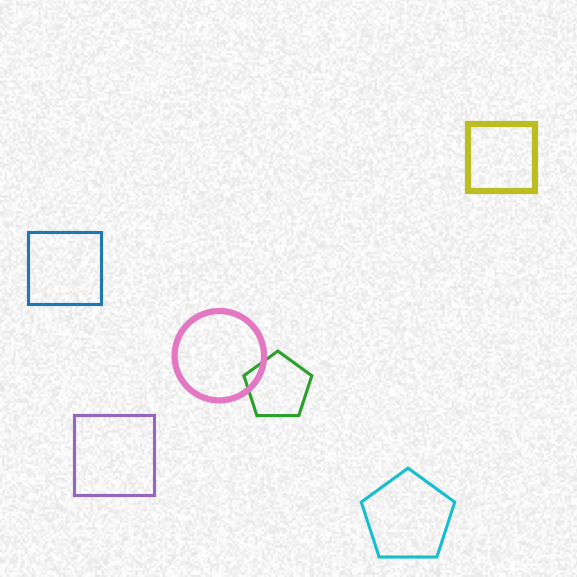[{"shape": "square", "thickness": 1.5, "radius": 0.31, "center": [0.112, 0.535]}, {"shape": "pentagon", "thickness": 1.5, "radius": 0.31, "center": [0.481, 0.33]}, {"shape": "square", "thickness": 1.5, "radius": 0.35, "center": [0.198, 0.212]}, {"shape": "circle", "thickness": 3, "radius": 0.39, "center": [0.38, 0.383]}, {"shape": "square", "thickness": 3, "radius": 0.29, "center": [0.868, 0.726]}, {"shape": "pentagon", "thickness": 1.5, "radius": 0.43, "center": [0.707, 0.103]}]